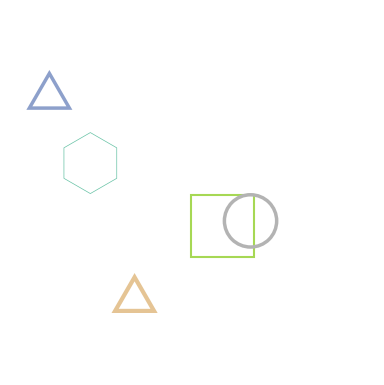[{"shape": "hexagon", "thickness": 0.5, "radius": 0.4, "center": [0.235, 0.576]}, {"shape": "triangle", "thickness": 2.5, "radius": 0.3, "center": [0.128, 0.749]}, {"shape": "square", "thickness": 1.5, "radius": 0.41, "center": [0.577, 0.413]}, {"shape": "triangle", "thickness": 3, "radius": 0.29, "center": [0.35, 0.222]}, {"shape": "circle", "thickness": 2.5, "radius": 0.34, "center": [0.651, 0.426]}]